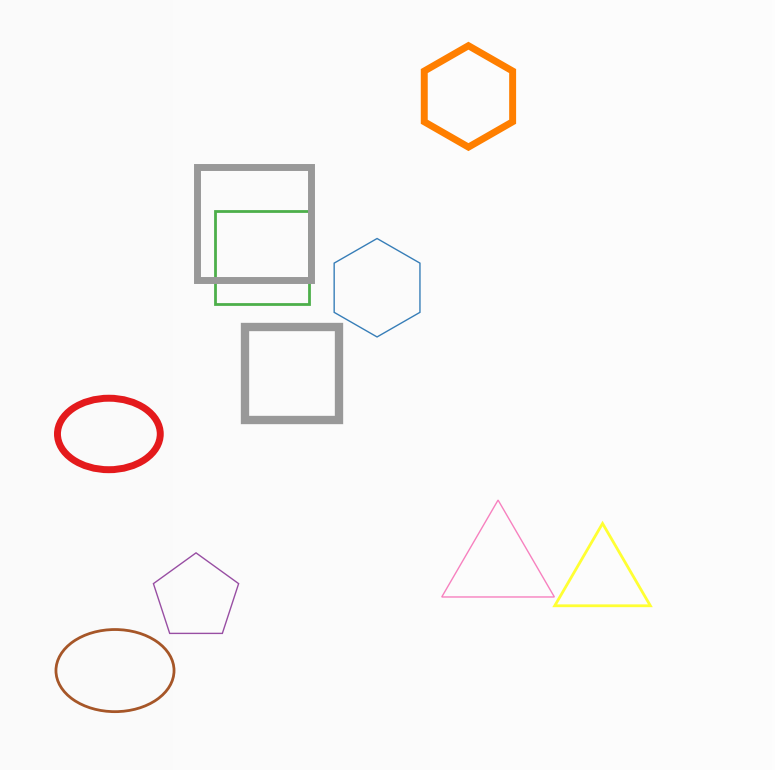[{"shape": "oval", "thickness": 2.5, "radius": 0.33, "center": [0.14, 0.436]}, {"shape": "hexagon", "thickness": 0.5, "radius": 0.32, "center": [0.487, 0.626]}, {"shape": "square", "thickness": 1, "radius": 0.3, "center": [0.338, 0.665]}, {"shape": "pentagon", "thickness": 0.5, "radius": 0.29, "center": [0.253, 0.224]}, {"shape": "hexagon", "thickness": 2.5, "radius": 0.33, "center": [0.604, 0.875]}, {"shape": "triangle", "thickness": 1, "radius": 0.36, "center": [0.777, 0.249]}, {"shape": "oval", "thickness": 1, "radius": 0.38, "center": [0.148, 0.129]}, {"shape": "triangle", "thickness": 0.5, "radius": 0.42, "center": [0.643, 0.267]}, {"shape": "square", "thickness": 3, "radius": 0.3, "center": [0.377, 0.515]}, {"shape": "square", "thickness": 2.5, "radius": 0.37, "center": [0.328, 0.71]}]